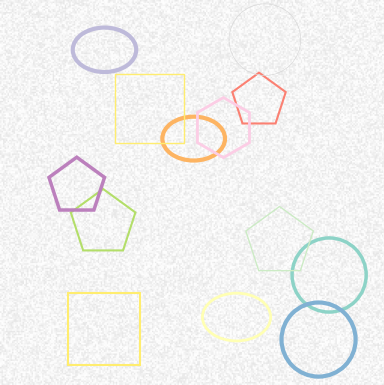[{"shape": "circle", "thickness": 2.5, "radius": 0.48, "center": [0.855, 0.286]}, {"shape": "oval", "thickness": 2, "radius": 0.44, "center": [0.614, 0.177]}, {"shape": "oval", "thickness": 3, "radius": 0.41, "center": [0.271, 0.871]}, {"shape": "pentagon", "thickness": 1.5, "radius": 0.36, "center": [0.673, 0.738]}, {"shape": "circle", "thickness": 3, "radius": 0.48, "center": [0.827, 0.118]}, {"shape": "oval", "thickness": 3, "radius": 0.41, "center": [0.503, 0.64]}, {"shape": "pentagon", "thickness": 1.5, "radius": 0.44, "center": [0.268, 0.421]}, {"shape": "hexagon", "thickness": 2, "radius": 0.39, "center": [0.58, 0.669]}, {"shape": "circle", "thickness": 0.5, "radius": 0.47, "center": [0.688, 0.897]}, {"shape": "pentagon", "thickness": 2.5, "radius": 0.38, "center": [0.199, 0.516]}, {"shape": "pentagon", "thickness": 1, "radius": 0.46, "center": [0.726, 0.372]}, {"shape": "square", "thickness": 1, "radius": 0.45, "center": [0.388, 0.718]}, {"shape": "square", "thickness": 1.5, "radius": 0.46, "center": [0.27, 0.145]}]